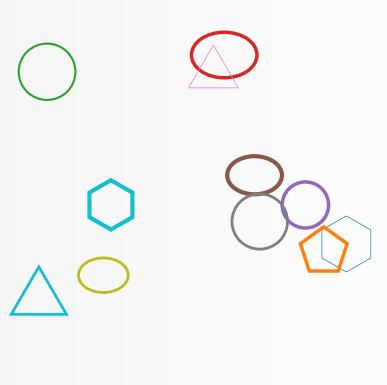[{"shape": "hexagon", "thickness": 0.5, "radius": 0.36, "center": [0.894, 0.366]}, {"shape": "pentagon", "thickness": 2.5, "radius": 0.32, "center": [0.836, 0.347]}, {"shape": "circle", "thickness": 1.5, "radius": 0.37, "center": [0.121, 0.814]}, {"shape": "oval", "thickness": 2.5, "radius": 0.42, "center": [0.579, 0.857]}, {"shape": "circle", "thickness": 2.5, "radius": 0.3, "center": [0.788, 0.468]}, {"shape": "oval", "thickness": 3, "radius": 0.35, "center": [0.657, 0.545]}, {"shape": "triangle", "thickness": 0.5, "radius": 0.37, "center": [0.551, 0.809]}, {"shape": "circle", "thickness": 2, "radius": 0.36, "center": [0.67, 0.425]}, {"shape": "oval", "thickness": 2, "radius": 0.32, "center": [0.267, 0.285]}, {"shape": "triangle", "thickness": 2, "radius": 0.41, "center": [0.1, 0.225]}, {"shape": "hexagon", "thickness": 3, "radius": 0.32, "center": [0.286, 0.468]}]